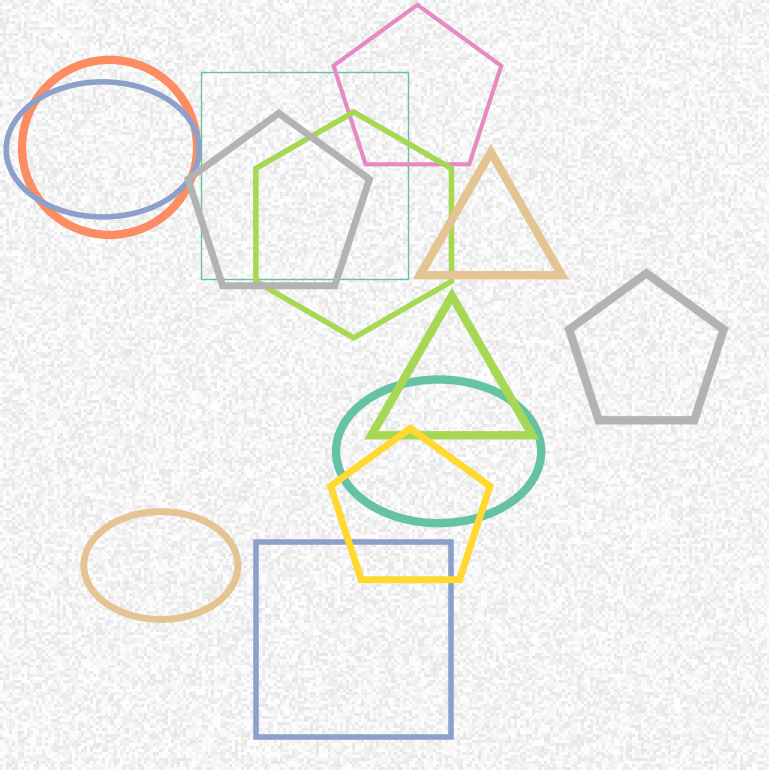[{"shape": "oval", "thickness": 3, "radius": 0.67, "center": [0.57, 0.414]}, {"shape": "square", "thickness": 0.5, "radius": 0.67, "center": [0.395, 0.772]}, {"shape": "circle", "thickness": 3, "radius": 0.57, "center": [0.142, 0.809]}, {"shape": "oval", "thickness": 2, "radius": 0.63, "center": [0.133, 0.806]}, {"shape": "square", "thickness": 2, "radius": 0.64, "center": [0.459, 0.169]}, {"shape": "pentagon", "thickness": 1.5, "radius": 0.57, "center": [0.542, 0.879]}, {"shape": "hexagon", "thickness": 2, "radius": 0.73, "center": [0.459, 0.708]}, {"shape": "triangle", "thickness": 3, "radius": 0.6, "center": [0.587, 0.495]}, {"shape": "pentagon", "thickness": 2.5, "radius": 0.54, "center": [0.533, 0.335]}, {"shape": "triangle", "thickness": 3, "radius": 0.53, "center": [0.637, 0.696]}, {"shape": "oval", "thickness": 2.5, "radius": 0.5, "center": [0.209, 0.266]}, {"shape": "pentagon", "thickness": 2.5, "radius": 0.62, "center": [0.362, 0.729]}, {"shape": "pentagon", "thickness": 3, "radius": 0.53, "center": [0.84, 0.54]}]